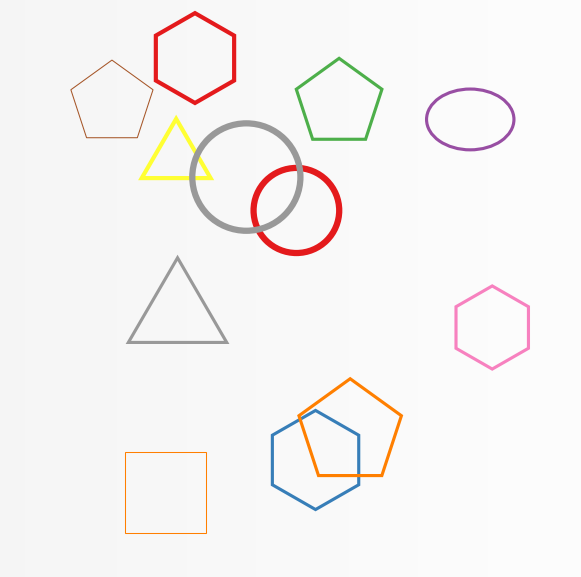[{"shape": "hexagon", "thickness": 2, "radius": 0.39, "center": [0.335, 0.899]}, {"shape": "circle", "thickness": 3, "radius": 0.37, "center": [0.51, 0.635]}, {"shape": "hexagon", "thickness": 1.5, "radius": 0.43, "center": [0.543, 0.203]}, {"shape": "pentagon", "thickness": 1.5, "radius": 0.39, "center": [0.583, 0.821]}, {"shape": "oval", "thickness": 1.5, "radius": 0.38, "center": [0.809, 0.792]}, {"shape": "square", "thickness": 0.5, "radius": 0.35, "center": [0.285, 0.147]}, {"shape": "pentagon", "thickness": 1.5, "radius": 0.46, "center": [0.602, 0.251]}, {"shape": "triangle", "thickness": 2, "radius": 0.34, "center": [0.303, 0.725]}, {"shape": "pentagon", "thickness": 0.5, "radius": 0.37, "center": [0.193, 0.821]}, {"shape": "hexagon", "thickness": 1.5, "radius": 0.36, "center": [0.847, 0.432]}, {"shape": "circle", "thickness": 3, "radius": 0.47, "center": [0.424, 0.693]}, {"shape": "triangle", "thickness": 1.5, "radius": 0.49, "center": [0.305, 0.455]}]